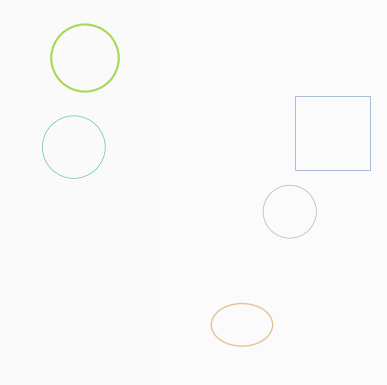[{"shape": "circle", "thickness": 0.5, "radius": 0.41, "center": [0.19, 0.618]}, {"shape": "square", "thickness": 0.5, "radius": 0.48, "center": [0.858, 0.655]}, {"shape": "circle", "thickness": 1.5, "radius": 0.44, "center": [0.219, 0.849]}, {"shape": "oval", "thickness": 1, "radius": 0.4, "center": [0.624, 0.156]}, {"shape": "circle", "thickness": 0.5, "radius": 0.34, "center": [0.748, 0.45]}]